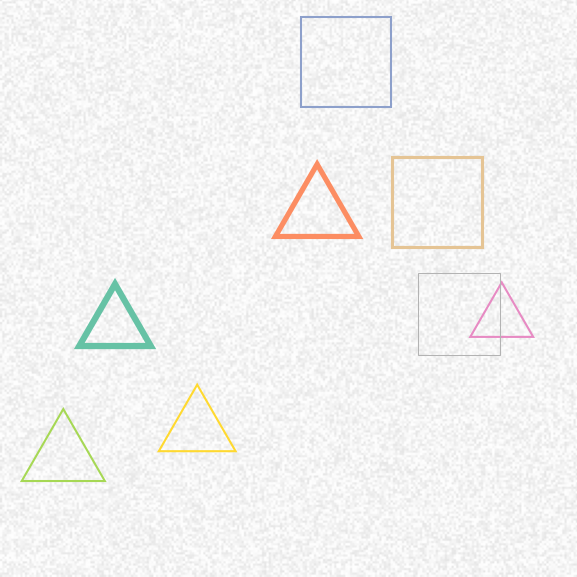[{"shape": "triangle", "thickness": 3, "radius": 0.36, "center": [0.199, 0.436]}, {"shape": "triangle", "thickness": 2.5, "radius": 0.42, "center": [0.549, 0.631]}, {"shape": "square", "thickness": 1, "radius": 0.39, "center": [0.599, 0.892]}, {"shape": "triangle", "thickness": 1, "radius": 0.31, "center": [0.869, 0.447]}, {"shape": "triangle", "thickness": 1, "radius": 0.42, "center": [0.11, 0.208]}, {"shape": "triangle", "thickness": 1, "radius": 0.38, "center": [0.341, 0.256]}, {"shape": "square", "thickness": 1.5, "radius": 0.39, "center": [0.757, 0.649]}, {"shape": "square", "thickness": 0.5, "radius": 0.35, "center": [0.795, 0.456]}]